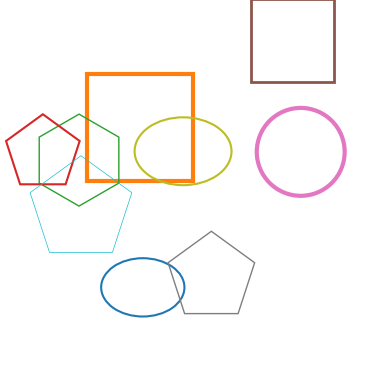[{"shape": "oval", "thickness": 1.5, "radius": 0.54, "center": [0.371, 0.254]}, {"shape": "square", "thickness": 3, "radius": 0.69, "center": [0.363, 0.669]}, {"shape": "hexagon", "thickness": 1, "radius": 0.6, "center": [0.205, 0.584]}, {"shape": "pentagon", "thickness": 1.5, "radius": 0.5, "center": [0.111, 0.603]}, {"shape": "square", "thickness": 2, "radius": 0.54, "center": [0.76, 0.894]}, {"shape": "circle", "thickness": 3, "radius": 0.57, "center": [0.781, 0.606]}, {"shape": "pentagon", "thickness": 1, "radius": 0.59, "center": [0.549, 0.281]}, {"shape": "oval", "thickness": 1.5, "radius": 0.63, "center": [0.475, 0.607]}, {"shape": "pentagon", "thickness": 0.5, "radius": 0.69, "center": [0.21, 0.457]}]